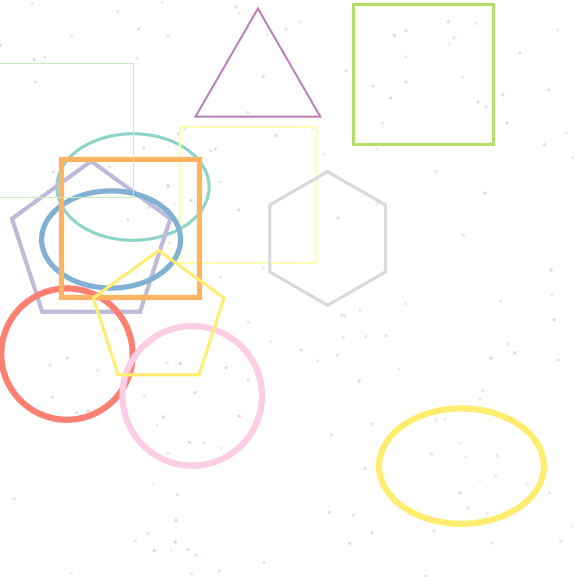[{"shape": "oval", "thickness": 1.5, "radius": 0.66, "center": [0.23, 0.675]}, {"shape": "square", "thickness": 1, "radius": 0.59, "center": [0.429, 0.662]}, {"shape": "pentagon", "thickness": 2, "radius": 0.72, "center": [0.158, 0.576]}, {"shape": "circle", "thickness": 3, "radius": 0.57, "center": [0.116, 0.386]}, {"shape": "oval", "thickness": 2.5, "radius": 0.6, "center": [0.192, 0.584]}, {"shape": "square", "thickness": 2.5, "radius": 0.6, "center": [0.225, 0.604]}, {"shape": "square", "thickness": 1.5, "radius": 0.61, "center": [0.732, 0.871]}, {"shape": "circle", "thickness": 3, "radius": 0.6, "center": [0.333, 0.314]}, {"shape": "hexagon", "thickness": 1.5, "radius": 0.58, "center": [0.567, 0.586]}, {"shape": "triangle", "thickness": 1, "radius": 0.62, "center": [0.447, 0.86]}, {"shape": "square", "thickness": 0.5, "radius": 0.58, "center": [0.113, 0.774]}, {"shape": "pentagon", "thickness": 1.5, "radius": 0.59, "center": [0.275, 0.446]}, {"shape": "oval", "thickness": 3, "radius": 0.71, "center": [0.799, 0.192]}]